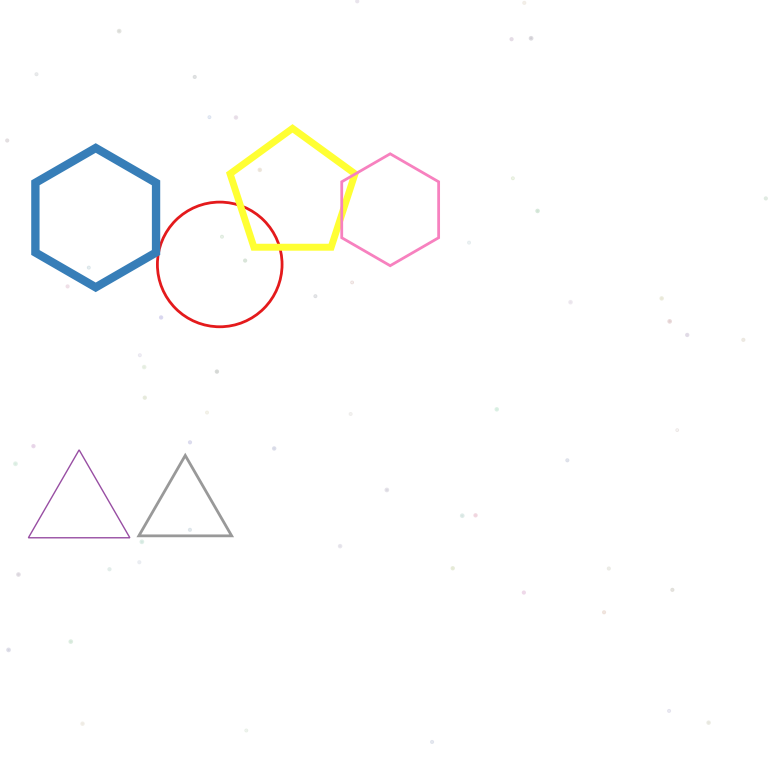[{"shape": "circle", "thickness": 1, "radius": 0.4, "center": [0.285, 0.657]}, {"shape": "hexagon", "thickness": 3, "radius": 0.45, "center": [0.124, 0.717]}, {"shape": "triangle", "thickness": 0.5, "radius": 0.38, "center": [0.103, 0.34]}, {"shape": "pentagon", "thickness": 2.5, "radius": 0.43, "center": [0.38, 0.748]}, {"shape": "hexagon", "thickness": 1, "radius": 0.36, "center": [0.507, 0.728]}, {"shape": "triangle", "thickness": 1, "radius": 0.35, "center": [0.241, 0.339]}]